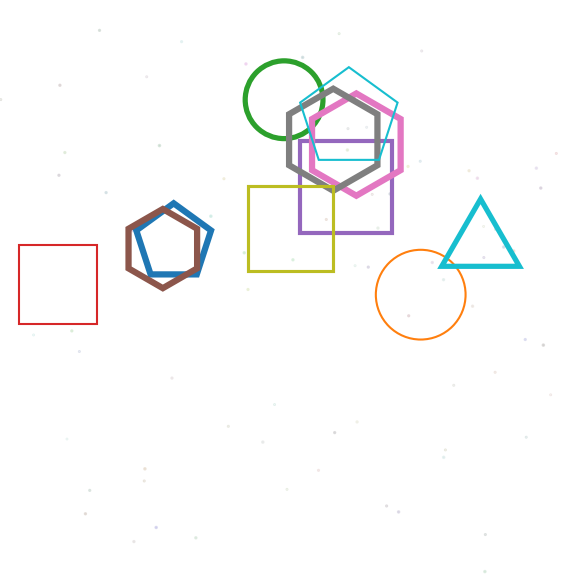[{"shape": "pentagon", "thickness": 3, "radius": 0.34, "center": [0.301, 0.579]}, {"shape": "circle", "thickness": 1, "radius": 0.39, "center": [0.728, 0.489]}, {"shape": "circle", "thickness": 2.5, "radius": 0.34, "center": [0.492, 0.826]}, {"shape": "square", "thickness": 1, "radius": 0.34, "center": [0.1, 0.507]}, {"shape": "square", "thickness": 2, "radius": 0.4, "center": [0.599, 0.675]}, {"shape": "hexagon", "thickness": 3, "radius": 0.34, "center": [0.282, 0.569]}, {"shape": "hexagon", "thickness": 3, "radius": 0.44, "center": [0.617, 0.749]}, {"shape": "hexagon", "thickness": 3, "radius": 0.44, "center": [0.577, 0.757]}, {"shape": "square", "thickness": 1.5, "radius": 0.37, "center": [0.504, 0.603]}, {"shape": "triangle", "thickness": 2.5, "radius": 0.39, "center": [0.832, 0.577]}, {"shape": "pentagon", "thickness": 1, "radius": 0.44, "center": [0.604, 0.794]}]